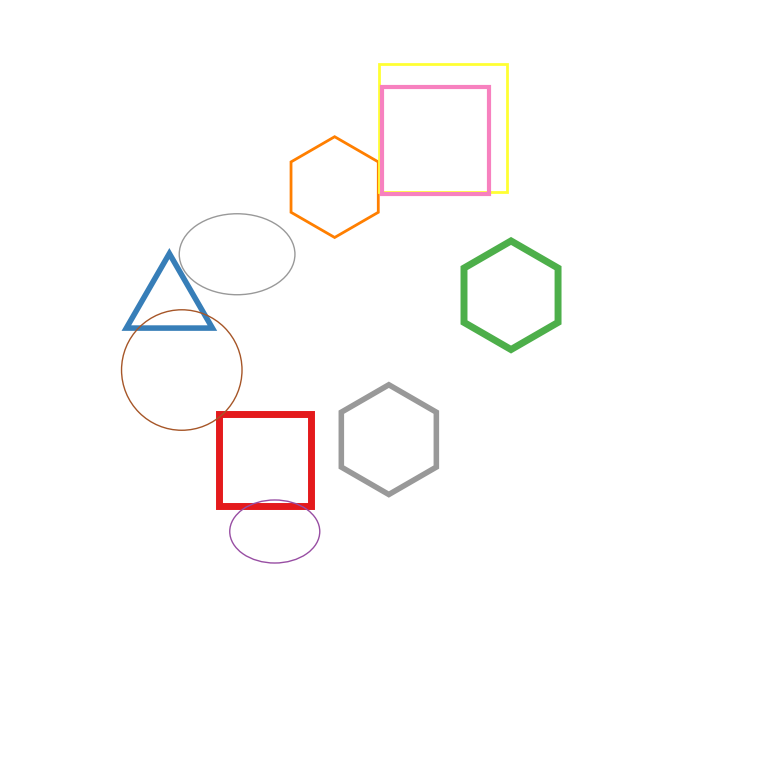[{"shape": "square", "thickness": 2.5, "radius": 0.3, "center": [0.344, 0.403]}, {"shape": "triangle", "thickness": 2, "radius": 0.32, "center": [0.22, 0.606]}, {"shape": "hexagon", "thickness": 2.5, "radius": 0.35, "center": [0.664, 0.617]}, {"shape": "oval", "thickness": 0.5, "radius": 0.29, "center": [0.357, 0.31]}, {"shape": "hexagon", "thickness": 1, "radius": 0.33, "center": [0.435, 0.757]}, {"shape": "square", "thickness": 1, "radius": 0.42, "center": [0.576, 0.834]}, {"shape": "circle", "thickness": 0.5, "radius": 0.39, "center": [0.236, 0.519]}, {"shape": "square", "thickness": 1.5, "radius": 0.35, "center": [0.566, 0.817]}, {"shape": "oval", "thickness": 0.5, "radius": 0.38, "center": [0.308, 0.67]}, {"shape": "hexagon", "thickness": 2, "radius": 0.36, "center": [0.505, 0.429]}]